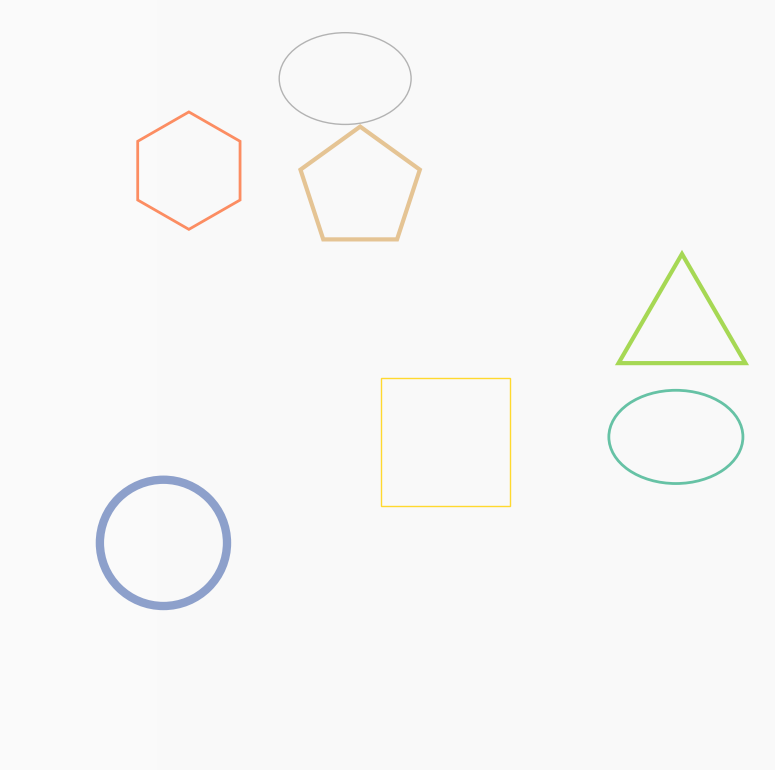[{"shape": "oval", "thickness": 1, "radius": 0.43, "center": [0.872, 0.433]}, {"shape": "hexagon", "thickness": 1, "radius": 0.38, "center": [0.244, 0.778]}, {"shape": "circle", "thickness": 3, "radius": 0.41, "center": [0.211, 0.295]}, {"shape": "triangle", "thickness": 1.5, "radius": 0.47, "center": [0.88, 0.576]}, {"shape": "square", "thickness": 0.5, "radius": 0.41, "center": [0.575, 0.426]}, {"shape": "pentagon", "thickness": 1.5, "radius": 0.4, "center": [0.465, 0.755]}, {"shape": "oval", "thickness": 0.5, "radius": 0.43, "center": [0.445, 0.898]}]